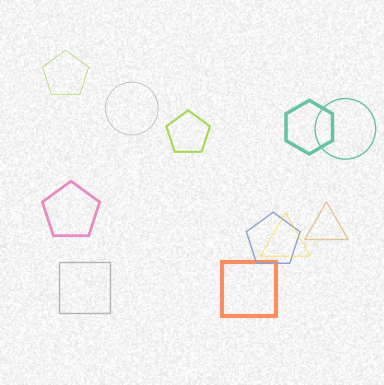[{"shape": "hexagon", "thickness": 2.5, "radius": 0.35, "center": [0.803, 0.67]}, {"shape": "circle", "thickness": 1, "radius": 0.39, "center": [0.897, 0.665]}, {"shape": "square", "thickness": 3, "radius": 0.35, "center": [0.647, 0.25]}, {"shape": "pentagon", "thickness": 1, "radius": 0.37, "center": [0.71, 0.375]}, {"shape": "pentagon", "thickness": 2, "radius": 0.39, "center": [0.184, 0.451]}, {"shape": "pentagon", "thickness": 1.5, "radius": 0.3, "center": [0.489, 0.654]}, {"shape": "pentagon", "thickness": 0.5, "radius": 0.32, "center": [0.17, 0.806]}, {"shape": "triangle", "thickness": 0.5, "radius": 0.38, "center": [0.742, 0.372]}, {"shape": "triangle", "thickness": 1, "radius": 0.33, "center": [0.848, 0.411]}, {"shape": "circle", "thickness": 0.5, "radius": 0.34, "center": [0.342, 0.718]}, {"shape": "square", "thickness": 1, "radius": 0.33, "center": [0.219, 0.253]}]